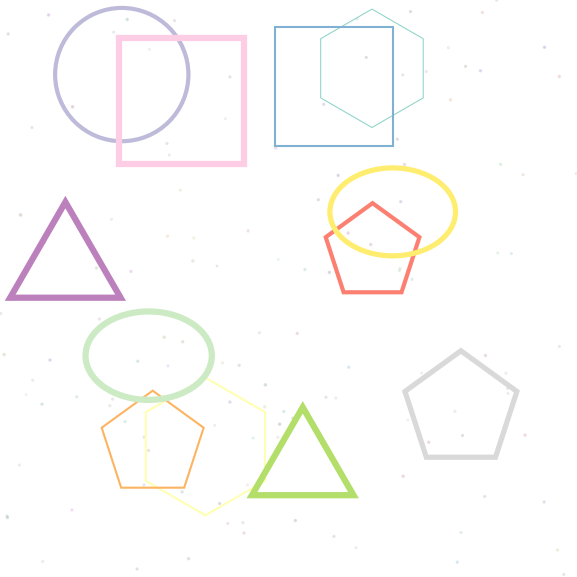[{"shape": "hexagon", "thickness": 0.5, "radius": 0.51, "center": [0.644, 0.881]}, {"shape": "hexagon", "thickness": 1, "radius": 0.6, "center": [0.356, 0.226]}, {"shape": "circle", "thickness": 2, "radius": 0.58, "center": [0.211, 0.87]}, {"shape": "pentagon", "thickness": 2, "radius": 0.43, "center": [0.645, 0.562]}, {"shape": "square", "thickness": 1, "radius": 0.51, "center": [0.578, 0.849]}, {"shape": "pentagon", "thickness": 1, "radius": 0.46, "center": [0.264, 0.23]}, {"shape": "triangle", "thickness": 3, "radius": 0.51, "center": [0.524, 0.192]}, {"shape": "square", "thickness": 3, "radius": 0.54, "center": [0.314, 0.824]}, {"shape": "pentagon", "thickness": 2.5, "radius": 0.51, "center": [0.798, 0.29]}, {"shape": "triangle", "thickness": 3, "radius": 0.55, "center": [0.113, 0.539]}, {"shape": "oval", "thickness": 3, "radius": 0.55, "center": [0.257, 0.383]}, {"shape": "oval", "thickness": 2.5, "radius": 0.54, "center": [0.68, 0.632]}]